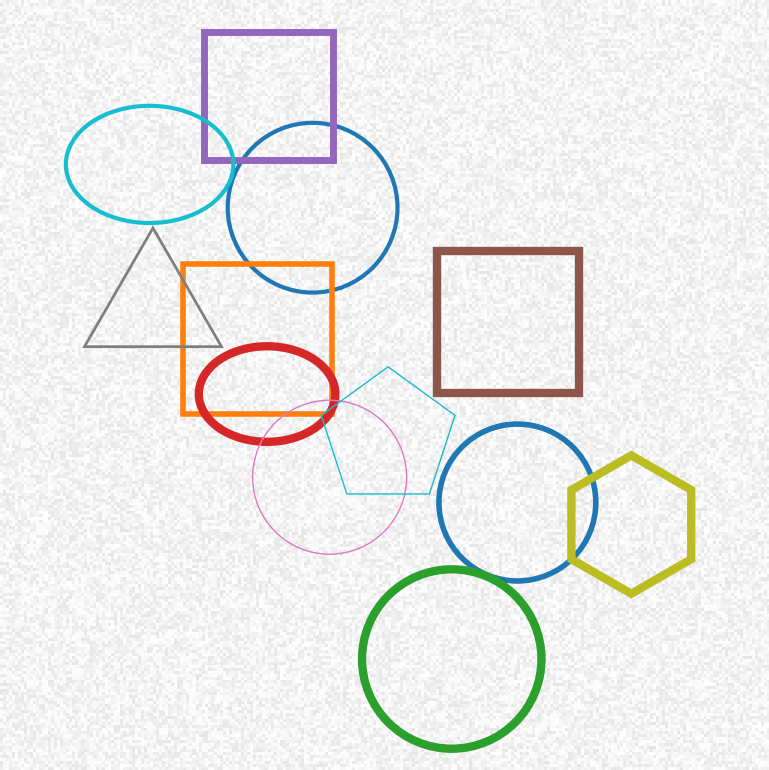[{"shape": "circle", "thickness": 2, "radius": 0.51, "center": [0.672, 0.347]}, {"shape": "circle", "thickness": 1.5, "radius": 0.55, "center": [0.406, 0.73]}, {"shape": "square", "thickness": 2, "radius": 0.48, "center": [0.334, 0.56]}, {"shape": "circle", "thickness": 3, "radius": 0.58, "center": [0.587, 0.144]}, {"shape": "oval", "thickness": 3, "radius": 0.44, "center": [0.347, 0.488]}, {"shape": "square", "thickness": 2.5, "radius": 0.42, "center": [0.349, 0.875]}, {"shape": "square", "thickness": 3, "radius": 0.46, "center": [0.66, 0.582]}, {"shape": "circle", "thickness": 0.5, "radius": 0.5, "center": [0.428, 0.38]}, {"shape": "triangle", "thickness": 1, "radius": 0.51, "center": [0.199, 0.601]}, {"shape": "hexagon", "thickness": 3, "radius": 0.45, "center": [0.82, 0.319]}, {"shape": "pentagon", "thickness": 0.5, "radius": 0.46, "center": [0.504, 0.432]}, {"shape": "oval", "thickness": 1.5, "radius": 0.54, "center": [0.194, 0.786]}]